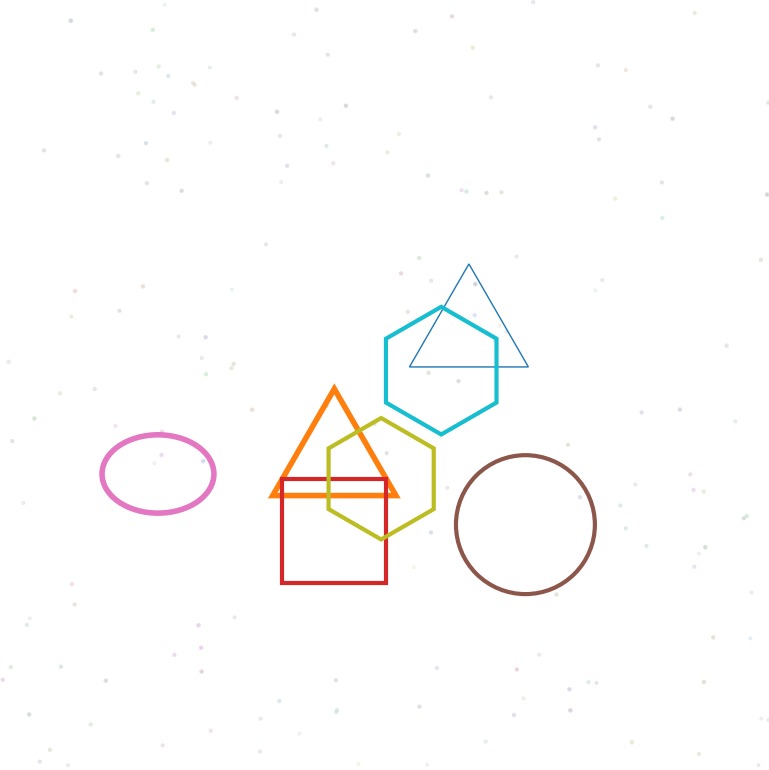[{"shape": "triangle", "thickness": 0.5, "radius": 0.45, "center": [0.609, 0.568]}, {"shape": "triangle", "thickness": 2, "radius": 0.46, "center": [0.434, 0.403]}, {"shape": "square", "thickness": 1.5, "radius": 0.34, "center": [0.434, 0.31]}, {"shape": "circle", "thickness": 1.5, "radius": 0.45, "center": [0.682, 0.319]}, {"shape": "oval", "thickness": 2, "radius": 0.36, "center": [0.205, 0.384]}, {"shape": "hexagon", "thickness": 1.5, "radius": 0.39, "center": [0.495, 0.378]}, {"shape": "hexagon", "thickness": 1.5, "radius": 0.41, "center": [0.573, 0.519]}]